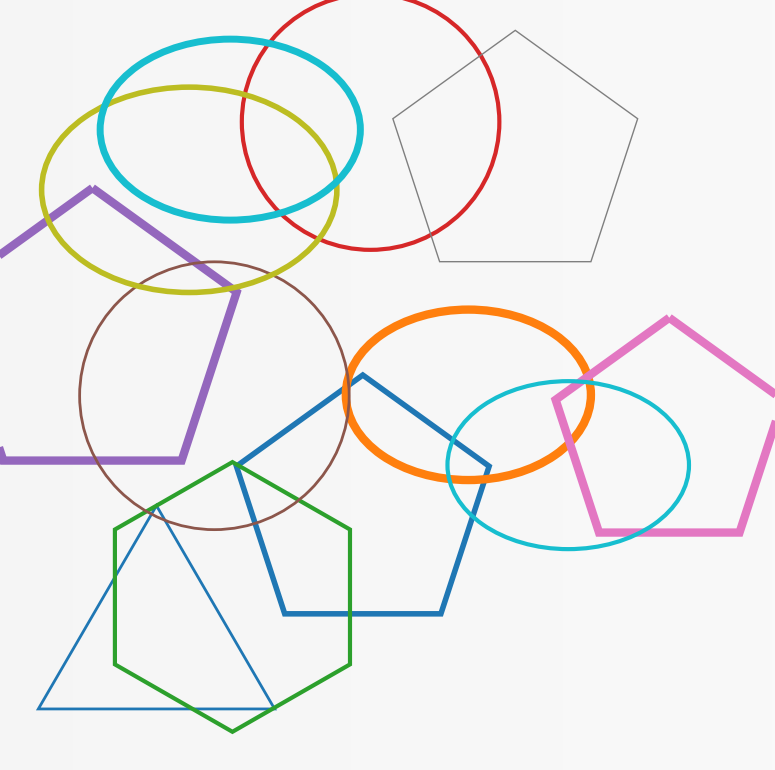[{"shape": "pentagon", "thickness": 2, "radius": 0.86, "center": [0.468, 0.342]}, {"shape": "triangle", "thickness": 1, "radius": 0.88, "center": [0.202, 0.167]}, {"shape": "oval", "thickness": 3, "radius": 0.79, "center": [0.604, 0.487]}, {"shape": "hexagon", "thickness": 1.5, "radius": 0.88, "center": [0.3, 0.225]}, {"shape": "circle", "thickness": 1.5, "radius": 0.83, "center": [0.478, 0.842]}, {"shape": "pentagon", "thickness": 3, "radius": 0.98, "center": [0.119, 0.56]}, {"shape": "circle", "thickness": 1, "radius": 0.87, "center": [0.277, 0.486]}, {"shape": "pentagon", "thickness": 3, "radius": 0.77, "center": [0.864, 0.433]}, {"shape": "pentagon", "thickness": 0.5, "radius": 0.83, "center": [0.665, 0.795]}, {"shape": "oval", "thickness": 2, "radius": 0.95, "center": [0.244, 0.753]}, {"shape": "oval", "thickness": 1.5, "radius": 0.78, "center": [0.733, 0.396]}, {"shape": "oval", "thickness": 2.5, "radius": 0.84, "center": [0.297, 0.832]}]